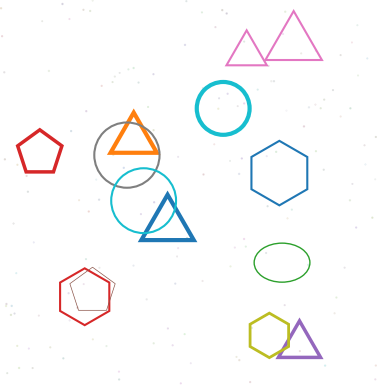[{"shape": "hexagon", "thickness": 1.5, "radius": 0.42, "center": [0.726, 0.55]}, {"shape": "triangle", "thickness": 3, "radius": 0.39, "center": [0.435, 0.416]}, {"shape": "triangle", "thickness": 3, "radius": 0.35, "center": [0.347, 0.638]}, {"shape": "oval", "thickness": 1, "radius": 0.36, "center": [0.733, 0.318]}, {"shape": "hexagon", "thickness": 1.5, "radius": 0.37, "center": [0.22, 0.229]}, {"shape": "pentagon", "thickness": 2.5, "radius": 0.3, "center": [0.103, 0.602]}, {"shape": "triangle", "thickness": 2.5, "radius": 0.32, "center": [0.778, 0.103]}, {"shape": "pentagon", "thickness": 0.5, "radius": 0.31, "center": [0.24, 0.244]}, {"shape": "triangle", "thickness": 1.5, "radius": 0.3, "center": [0.641, 0.861]}, {"shape": "triangle", "thickness": 1.5, "radius": 0.42, "center": [0.763, 0.886]}, {"shape": "circle", "thickness": 1.5, "radius": 0.42, "center": [0.33, 0.597]}, {"shape": "hexagon", "thickness": 2, "radius": 0.29, "center": [0.7, 0.129]}, {"shape": "circle", "thickness": 3, "radius": 0.34, "center": [0.58, 0.718]}, {"shape": "circle", "thickness": 1.5, "radius": 0.42, "center": [0.373, 0.479]}]